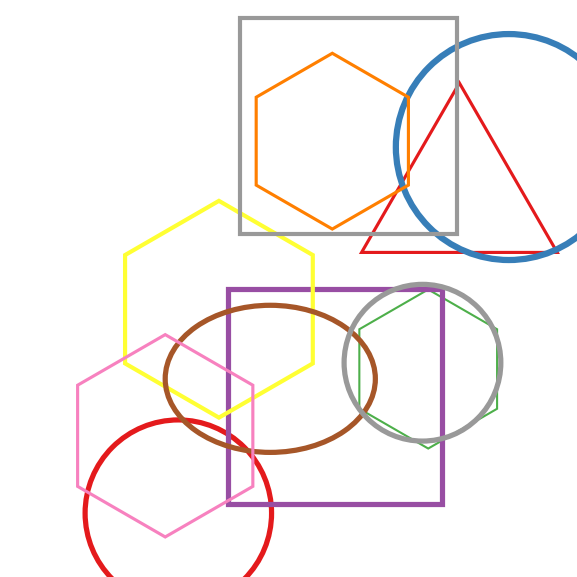[{"shape": "triangle", "thickness": 1.5, "radius": 0.98, "center": [0.795, 0.66]}, {"shape": "circle", "thickness": 2.5, "radius": 0.81, "center": [0.309, 0.111]}, {"shape": "circle", "thickness": 3, "radius": 0.98, "center": [0.881, 0.745]}, {"shape": "hexagon", "thickness": 1, "radius": 0.69, "center": [0.741, 0.36]}, {"shape": "square", "thickness": 2.5, "radius": 0.93, "center": [0.58, 0.312]}, {"shape": "hexagon", "thickness": 1.5, "radius": 0.76, "center": [0.575, 0.755]}, {"shape": "hexagon", "thickness": 2, "radius": 0.94, "center": [0.379, 0.464]}, {"shape": "oval", "thickness": 2.5, "radius": 0.91, "center": [0.468, 0.343]}, {"shape": "hexagon", "thickness": 1.5, "radius": 0.88, "center": [0.286, 0.245]}, {"shape": "square", "thickness": 2, "radius": 0.94, "center": [0.603, 0.781]}, {"shape": "circle", "thickness": 2.5, "radius": 0.68, "center": [0.732, 0.371]}]